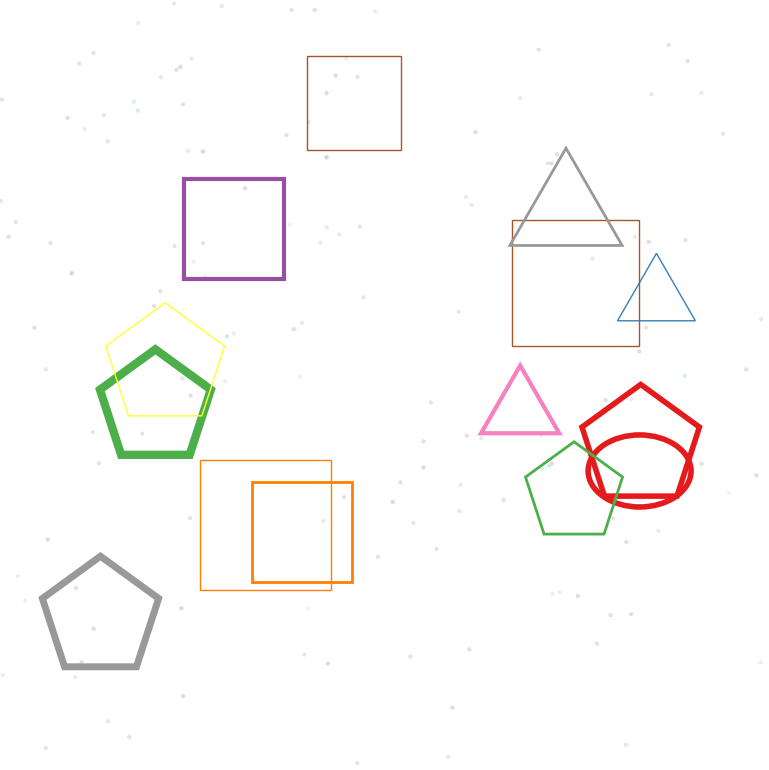[{"shape": "pentagon", "thickness": 2, "radius": 0.4, "center": [0.832, 0.421]}, {"shape": "oval", "thickness": 2, "radius": 0.33, "center": [0.831, 0.388]}, {"shape": "triangle", "thickness": 0.5, "radius": 0.29, "center": [0.853, 0.613]}, {"shape": "pentagon", "thickness": 3, "radius": 0.38, "center": [0.202, 0.471]}, {"shape": "pentagon", "thickness": 1, "radius": 0.33, "center": [0.746, 0.36]}, {"shape": "square", "thickness": 1.5, "radius": 0.33, "center": [0.304, 0.703]}, {"shape": "square", "thickness": 0.5, "radius": 0.42, "center": [0.345, 0.318]}, {"shape": "square", "thickness": 1, "radius": 0.32, "center": [0.392, 0.309]}, {"shape": "pentagon", "thickness": 0.5, "radius": 0.41, "center": [0.214, 0.526]}, {"shape": "square", "thickness": 0.5, "radius": 0.31, "center": [0.459, 0.866]}, {"shape": "square", "thickness": 0.5, "radius": 0.41, "center": [0.747, 0.632]}, {"shape": "triangle", "thickness": 1.5, "radius": 0.29, "center": [0.676, 0.467]}, {"shape": "triangle", "thickness": 1, "radius": 0.42, "center": [0.735, 0.723]}, {"shape": "pentagon", "thickness": 2.5, "radius": 0.4, "center": [0.131, 0.198]}]